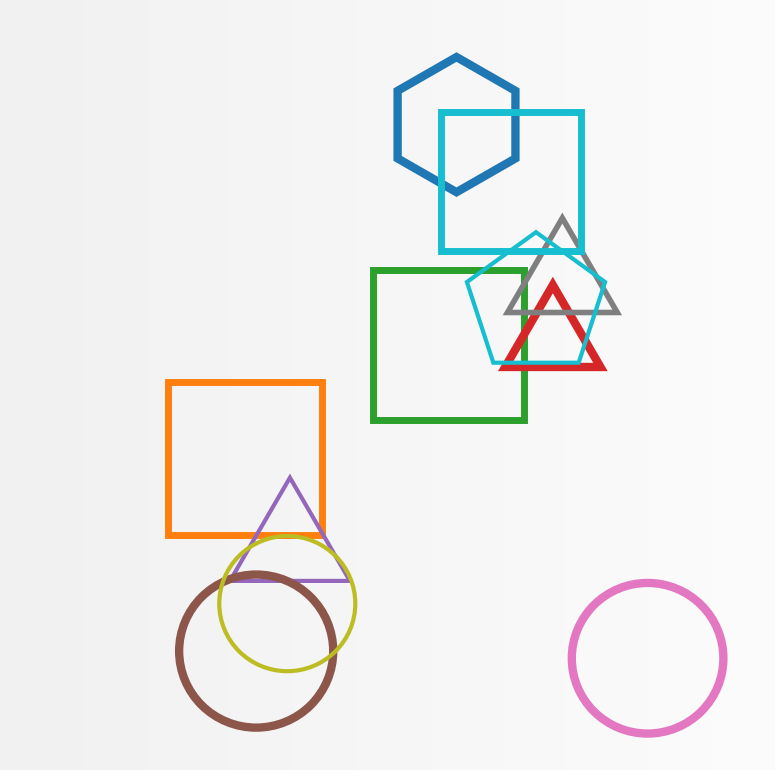[{"shape": "hexagon", "thickness": 3, "radius": 0.44, "center": [0.589, 0.838]}, {"shape": "square", "thickness": 2.5, "radius": 0.5, "center": [0.316, 0.405]}, {"shape": "square", "thickness": 2.5, "radius": 0.49, "center": [0.579, 0.552]}, {"shape": "triangle", "thickness": 3, "radius": 0.35, "center": [0.713, 0.559]}, {"shape": "triangle", "thickness": 1.5, "radius": 0.45, "center": [0.374, 0.29]}, {"shape": "circle", "thickness": 3, "radius": 0.5, "center": [0.331, 0.154]}, {"shape": "circle", "thickness": 3, "radius": 0.49, "center": [0.836, 0.145]}, {"shape": "triangle", "thickness": 2, "radius": 0.41, "center": [0.726, 0.635]}, {"shape": "circle", "thickness": 1.5, "radius": 0.44, "center": [0.371, 0.216]}, {"shape": "square", "thickness": 2.5, "radius": 0.45, "center": [0.66, 0.764]}, {"shape": "pentagon", "thickness": 1.5, "radius": 0.47, "center": [0.692, 0.605]}]